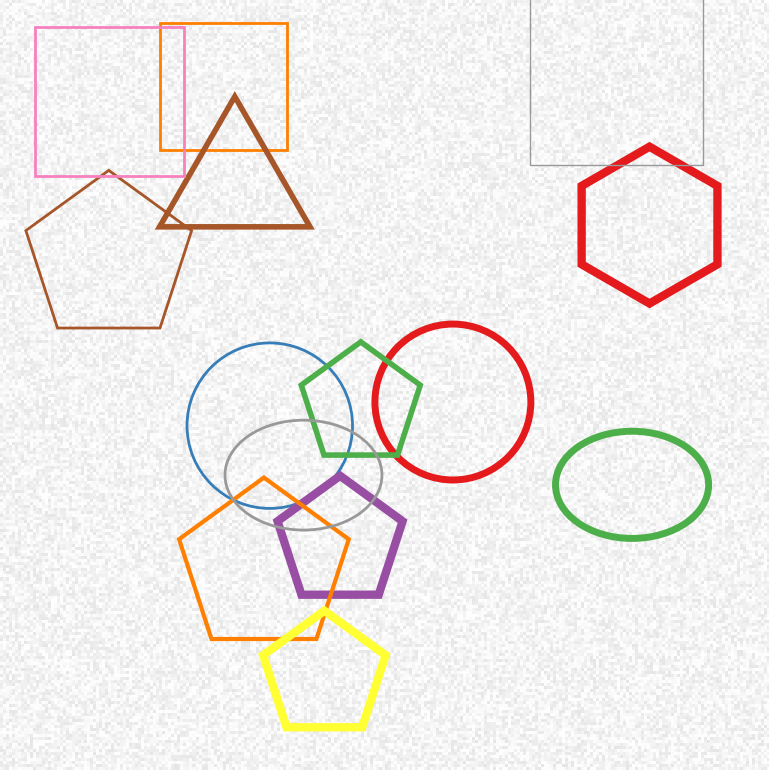[{"shape": "circle", "thickness": 2.5, "radius": 0.51, "center": [0.588, 0.478]}, {"shape": "hexagon", "thickness": 3, "radius": 0.51, "center": [0.844, 0.708]}, {"shape": "circle", "thickness": 1, "radius": 0.54, "center": [0.35, 0.447]}, {"shape": "oval", "thickness": 2.5, "radius": 0.5, "center": [0.821, 0.37]}, {"shape": "pentagon", "thickness": 2, "radius": 0.41, "center": [0.469, 0.475]}, {"shape": "pentagon", "thickness": 3, "radius": 0.43, "center": [0.442, 0.297]}, {"shape": "pentagon", "thickness": 1.5, "radius": 0.58, "center": [0.343, 0.264]}, {"shape": "square", "thickness": 1, "radius": 0.41, "center": [0.29, 0.887]}, {"shape": "pentagon", "thickness": 3, "radius": 0.42, "center": [0.421, 0.123]}, {"shape": "triangle", "thickness": 2, "radius": 0.56, "center": [0.305, 0.762]}, {"shape": "pentagon", "thickness": 1, "radius": 0.57, "center": [0.141, 0.666]}, {"shape": "square", "thickness": 1, "radius": 0.48, "center": [0.142, 0.868]}, {"shape": "oval", "thickness": 1, "radius": 0.51, "center": [0.394, 0.383]}, {"shape": "square", "thickness": 0.5, "radius": 0.56, "center": [0.801, 0.899]}]